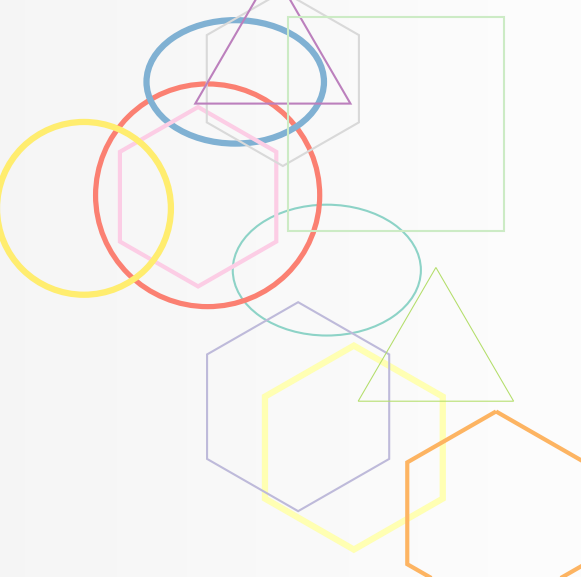[{"shape": "oval", "thickness": 1, "radius": 0.81, "center": [0.562, 0.531]}, {"shape": "hexagon", "thickness": 3, "radius": 0.88, "center": [0.609, 0.224]}, {"shape": "hexagon", "thickness": 1, "radius": 0.9, "center": [0.513, 0.295]}, {"shape": "circle", "thickness": 2.5, "radius": 0.96, "center": [0.357, 0.661]}, {"shape": "oval", "thickness": 3, "radius": 0.76, "center": [0.405, 0.857]}, {"shape": "hexagon", "thickness": 2, "radius": 0.88, "center": [0.853, 0.11]}, {"shape": "triangle", "thickness": 0.5, "radius": 0.77, "center": [0.75, 0.382]}, {"shape": "hexagon", "thickness": 2, "radius": 0.78, "center": [0.341, 0.658]}, {"shape": "hexagon", "thickness": 1, "radius": 0.76, "center": [0.487, 0.863]}, {"shape": "triangle", "thickness": 1, "radius": 0.77, "center": [0.469, 0.897]}, {"shape": "square", "thickness": 1, "radius": 0.93, "center": [0.681, 0.784]}, {"shape": "circle", "thickness": 3, "radius": 0.75, "center": [0.144, 0.638]}]